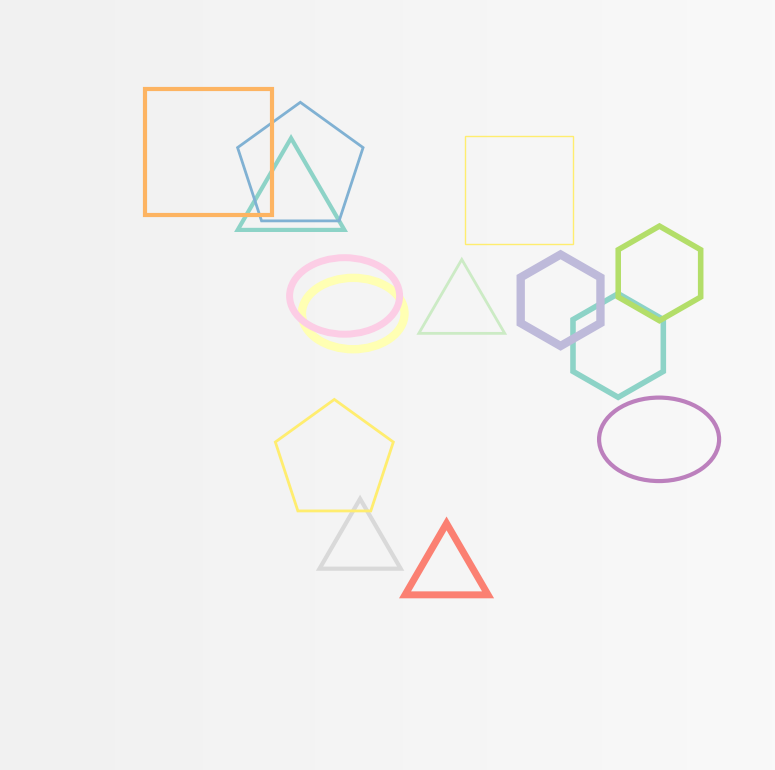[{"shape": "triangle", "thickness": 1.5, "radius": 0.4, "center": [0.376, 0.741]}, {"shape": "hexagon", "thickness": 2, "radius": 0.34, "center": [0.798, 0.551]}, {"shape": "oval", "thickness": 3, "radius": 0.33, "center": [0.456, 0.593]}, {"shape": "hexagon", "thickness": 3, "radius": 0.3, "center": [0.723, 0.61]}, {"shape": "triangle", "thickness": 2.5, "radius": 0.31, "center": [0.576, 0.258]}, {"shape": "pentagon", "thickness": 1, "radius": 0.43, "center": [0.388, 0.782]}, {"shape": "square", "thickness": 1.5, "radius": 0.41, "center": [0.27, 0.803]}, {"shape": "hexagon", "thickness": 2, "radius": 0.31, "center": [0.851, 0.645]}, {"shape": "oval", "thickness": 2.5, "radius": 0.35, "center": [0.445, 0.616]}, {"shape": "triangle", "thickness": 1.5, "radius": 0.3, "center": [0.465, 0.292]}, {"shape": "oval", "thickness": 1.5, "radius": 0.39, "center": [0.85, 0.429]}, {"shape": "triangle", "thickness": 1, "radius": 0.32, "center": [0.596, 0.599]}, {"shape": "pentagon", "thickness": 1, "radius": 0.4, "center": [0.431, 0.401]}, {"shape": "square", "thickness": 0.5, "radius": 0.35, "center": [0.669, 0.753]}]